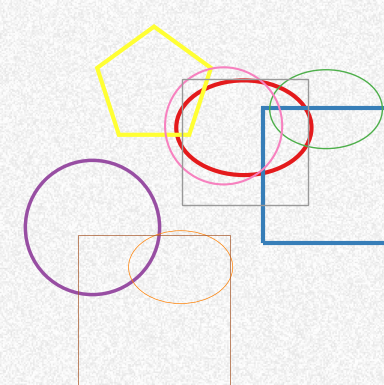[{"shape": "oval", "thickness": 3, "radius": 0.88, "center": [0.633, 0.668]}, {"shape": "square", "thickness": 3, "radius": 0.88, "center": [0.858, 0.545]}, {"shape": "oval", "thickness": 1, "radius": 0.73, "center": [0.847, 0.716]}, {"shape": "circle", "thickness": 2.5, "radius": 0.87, "center": [0.24, 0.409]}, {"shape": "oval", "thickness": 0.5, "radius": 0.68, "center": [0.469, 0.306]}, {"shape": "pentagon", "thickness": 3, "radius": 0.78, "center": [0.4, 0.776]}, {"shape": "square", "thickness": 0.5, "radius": 0.99, "center": [0.401, 0.192]}, {"shape": "circle", "thickness": 1.5, "radius": 0.76, "center": [0.581, 0.673]}, {"shape": "square", "thickness": 1, "radius": 0.82, "center": [0.637, 0.631]}]